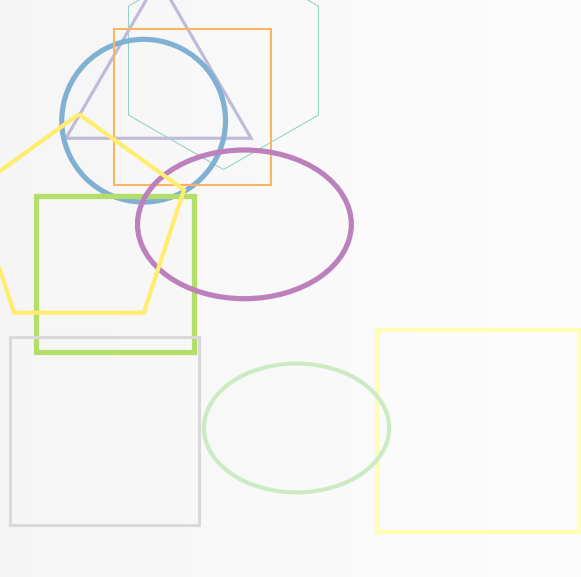[{"shape": "hexagon", "thickness": 0.5, "radius": 0.94, "center": [0.384, 0.894]}, {"shape": "square", "thickness": 2, "radius": 0.88, "center": [0.823, 0.252]}, {"shape": "triangle", "thickness": 1.5, "radius": 0.92, "center": [0.273, 0.852]}, {"shape": "circle", "thickness": 2.5, "radius": 0.7, "center": [0.247, 0.79]}, {"shape": "square", "thickness": 1, "radius": 0.67, "center": [0.331, 0.814]}, {"shape": "square", "thickness": 2.5, "radius": 0.68, "center": [0.198, 0.524]}, {"shape": "square", "thickness": 1.5, "radius": 0.81, "center": [0.18, 0.254]}, {"shape": "oval", "thickness": 2.5, "radius": 0.92, "center": [0.421, 0.611]}, {"shape": "oval", "thickness": 2, "radius": 0.8, "center": [0.51, 0.258]}, {"shape": "pentagon", "thickness": 2, "radius": 0.95, "center": [0.136, 0.611]}]